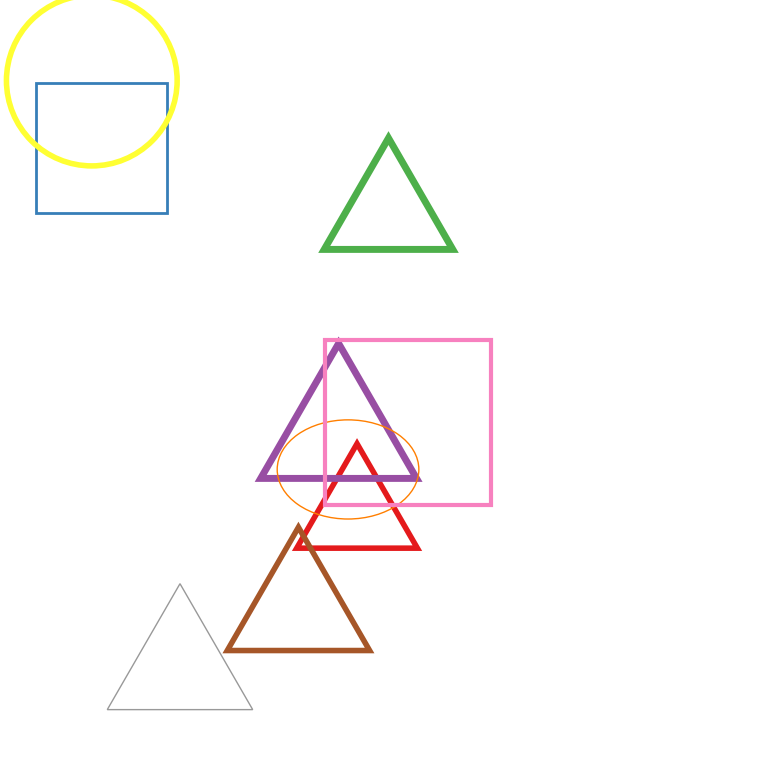[{"shape": "triangle", "thickness": 2, "radius": 0.45, "center": [0.464, 0.333]}, {"shape": "square", "thickness": 1, "radius": 0.42, "center": [0.132, 0.808]}, {"shape": "triangle", "thickness": 2.5, "radius": 0.48, "center": [0.505, 0.724]}, {"shape": "triangle", "thickness": 2.5, "radius": 0.58, "center": [0.44, 0.437]}, {"shape": "oval", "thickness": 0.5, "radius": 0.46, "center": [0.452, 0.39]}, {"shape": "circle", "thickness": 2, "radius": 0.55, "center": [0.119, 0.895]}, {"shape": "triangle", "thickness": 2, "radius": 0.53, "center": [0.388, 0.209]}, {"shape": "square", "thickness": 1.5, "radius": 0.54, "center": [0.53, 0.451]}, {"shape": "triangle", "thickness": 0.5, "radius": 0.55, "center": [0.234, 0.133]}]